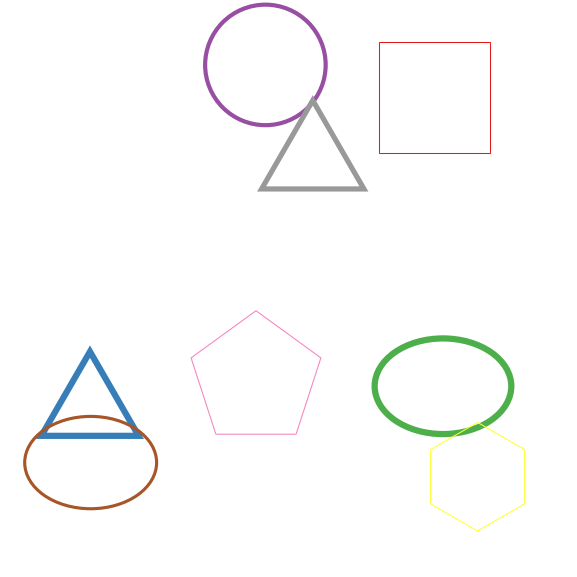[{"shape": "square", "thickness": 0.5, "radius": 0.48, "center": [0.753, 0.83]}, {"shape": "triangle", "thickness": 3, "radius": 0.49, "center": [0.156, 0.293]}, {"shape": "oval", "thickness": 3, "radius": 0.59, "center": [0.767, 0.33]}, {"shape": "circle", "thickness": 2, "radius": 0.52, "center": [0.46, 0.887]}, {"shape": "hexagon", "thickness": 0.5, "radius": 0.47, "center": [0.827, 0.174]}, {"shape": "oval", "thickness": 1.5, "radius": 0.57, "center": [0.157, 0.198]}, {"shape": "pentagon", "thickness": 0.5, "radius": 0.59, "center": [0.443, 0.343]}, {"shape": "triangle", "thickness": 2.5, "radius": 0.51, "center": [0.542, 0.723]}]